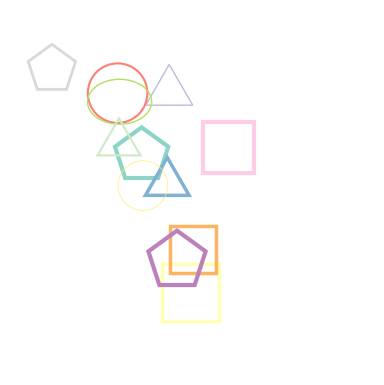[{"shape": "pentagon", "thickness": 3, "radius": 0.36, "center": [0.368, 0.596]}, {"shape": "square", "thickness": 2.5, "radius": 0.37, "center": [0.495, 0.24]}, {"shape": "triangle", "thickness": 1, "radius": 0.35, "center": [0.44, 0.762]}, {"shape": "circle", "thickness": 1.5, "radius": 0.39, "center": [0.305, 0.758]}, {"shape": "triangle", "thickness": 2.5, "radius": 0.33, "center": [0.434, 0.525]}, {"shape": "square", "thickness": 2.5, "radius": 0.3, "center": [0.501, 0.352]}, {"shape": "oval", "thickness": 1, "radius": 0.42, "center": [0.311, 0.736]}, {"shape": "square", "thickness": 3, "radius": 0.33, "center": [0.594, 0.617]}, {"shape": "pentagon", "thickness": 2, "radius": 0.32, "center": [0.135, 0.82]}, {"shape": "pentagon", "thickness": 3, "radius": 0.39, "center": [0.46, 0.323]}, {"shape": "triangle", "thickness": 1.5, "radius": 0.32, "center": [0.309, 0.628]}, {"shape": "circle", "thickness": 0.5, "radius": 0.32, "center": [0.371, 0.518]}]